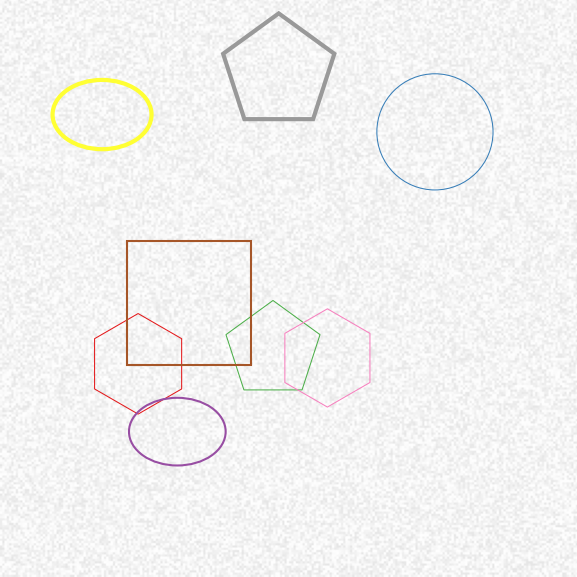[{"shape": "hexagon", "thickness": 0.5, "radius": 0.44, "center": [0.239, 0.369]}, {"shape": "circle", "thickness": 0.5, "radius": 0.5, "center": [0.753, 0.771]}, {"shape": "pentagon", "thickness": 0.5, "radius": 0.43, "center": [0.473, 0.393]}, {"shape": "oval", "thickness": 1, "radius": 0.42, "center": [0.307, 0.252]}, {"shape": "oval", "thickness": 2, "radius": 0.43, "center": [0.177, 0.801]}, {"shape": "square", "thickness": 1, "radius": 0.54, "center": [0.327, 0.475]}, {"shape": "hexagon", "thickness": 0.5, "radius": 0.43, "center": [0.567, 0.379]}, {"shape": "pentagon", "thickness": 2, "radius": 0.51, "center": [0.483, 0.875]}]